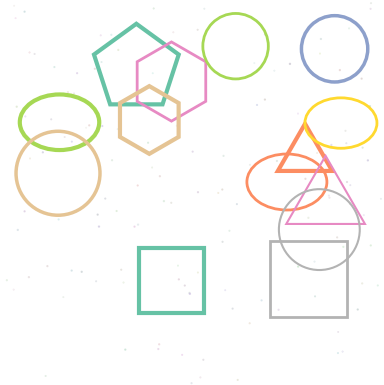[{"shape": "square", "thickness": 3, "radius": 0.42, "center": [0.446, 0.271]}, {"shape": "pentagon", "thickness": 3, "radius": 0.58, "center": [0.354, 0.823]}, {"shape": "oval", "thickness": 2, "radius": 0.52, "center": [0.745, 0.527]}, {"shape": "triangle", "thickness": 3, "radius": 0.41, "center": [0.792, 0.597]}, {"shape": "circle", "thickness": 2.5, "radius": 0.43, "center": [0.869, 0.873]}, {"shape": "hexagon", "thickness": 2, "radius": 0.51, "center": [0.445, 0.788]}, {"shape": "triangle", "thickness": 1.5, "radius": 0.59, "center": [0.846, 0.477]}, {"shape": "circle", "thickness": 2, "radius": 0.43, "center": [0.612, 0.88]}, {"shape": "oval", "thickness": 3, "radius": 0.52, "center": [0.155, 0.682]}, {"shape": "oval", "thickness": 2, "radius": 0.47, "center": [0.886, 0.68]}, {"shape": "hexagon", "thickness": 3, "radius": 0.44, "center": [0.388, 0.688]}, {"shape": "circle", "thickness": 2.5, "radius": 0.55, "center": [0.151, 0.55]}, {"shape": "square", "thickness": 2, "radius": 0.5, "center": [0.801, 0.276]}, {"shape": "circle", "thickness": 1.5, "radius": 0.53, "center": [0.829, 0.404]}]